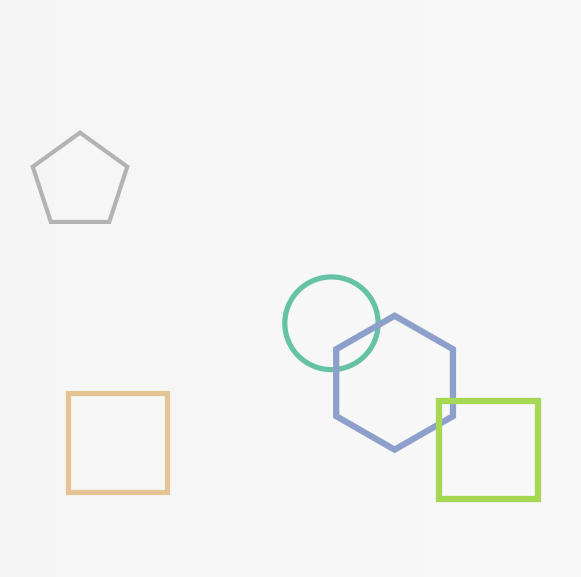[{"shape": "circle", "thickness": 2.5, "radius": 0.4, "center": [0.57, 0.439]}, {"shape": "hexagon", "thickness": 3, "radius": 0.58, "center": [0.679, 0.336]}, {"shape": "square", "thickness": 3, "radius": 0.42, "center": [0.84, 0.22]}, {"shape": "square", "thickness": 2.5, "radius": 0.43, "center": [0.203, 0.233]}, {"shape": "pentagon", "thickness": 2, "radius": 0.43, "center": [0.138, 0.684]}]